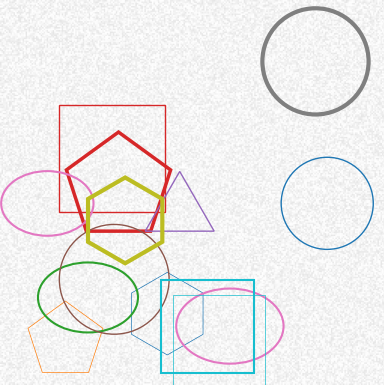[{"shape": "hexagon", "thickness": 0.5, "radius": 0.54, "center": [0.435, 0.185]}, {"shape": "circle", "thickness": 1, "radius": 0.6, "center": [0.85, 0.472]}, {"shape": "pentagon", "thickness": 0.5, "radius": 0.51, "center": [0.17, 0.116]}, {"shape": "oval", "thickness": 1.5, "radius": 0.65, "center": [0.228, 0.227]}, {"shape": "square", "thickness": 1, "radius": 0.69, "center": [0.291, 0.588]}, {"shape": "pentagon", "thickness": 2.5, "radius": 0.71, "center": [0.308, 0.515]}, {"shape": "triangle", "thickness": 1, "radius": 0.52, "center": [0.467, 0.451]}, {"shape": "circle", "thickness": 1, "radius": 0.71, "center": [0.297, 0.274]}, {"shape": "oval", "thickness": 1.5, "radius": 0.6, "center": [0.123, 0.472]}, {"shape": "oval", "thickness": 1.5, "radius": 0.7, "center": [0.597, 0.153]}, {"shape": "circle", "thickness": 3, "radius": 0.69, "center": [0.819, 0.841]}, {"shape": "hexagon", "thickness": 3, "radius": 0.56, "center": [0.325, 0.428]}, {"shape": "square", "thickness": 1.5, "radius": 0.61, "center": [0.539, 0.152]}, {"shape": "square", "thickness": 0.5, "radius": 0.6, "center": [0.569, 0.112]}]